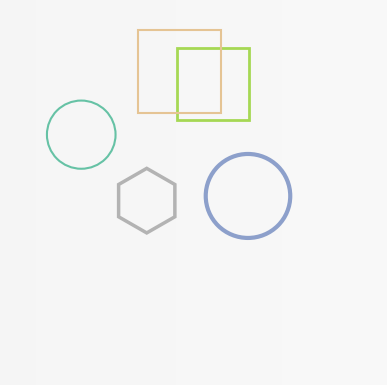[{"shape": "circle", "thickness": 1.5, "radius": 0.44, "center": [0.21, 0.65]}, {"shape": "circle", "thickness": 3, "radius": 0.55, "center": [0.64, 0.491]}, {"shape": "square", "thickness": 2, "radius": 0.47, "center": [0.551, 0.782]}, {"shape": "square", "thickness": 1.5, "radius": 0.54, "center": [0.463, 0.814]}, {"shape": "hexagon", "thickness": 2.5, "radius": 0.42, "center": [0.379, 0.479]}]